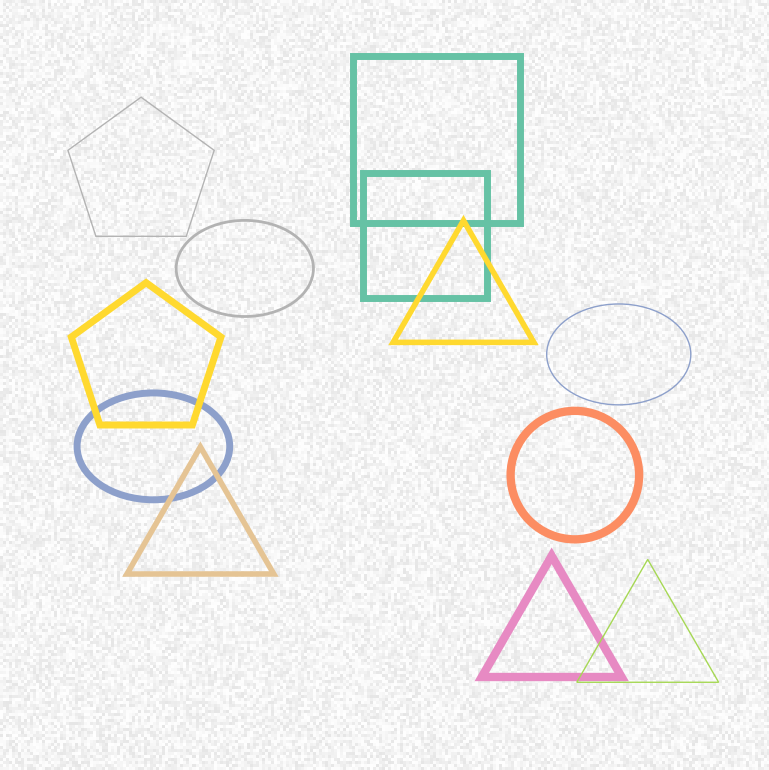[{"shape": "square", "thickness": 2.5, "radius": 0.4, "center": [0.552, 0.694]}, {"shape": "square", "thickness": 2.5, "radius": 0.54, "center": [0.567, 0.819]}, {"shape": "circle", "thickness": 3, "radius": 0.42, "center": [0.747, 0.383]}, {"shape": "oval", "thickness": 0.5, "radius": 0.47, "center": [0.804, 0.54]}, {"shape": "oval", "thickness": 2.5, "radius": 0.5, "center": [0.199, 0.42]}, {"shape": "triangle", "thickness": 3, "radius": 0.52, "center": [0.716, 0.173]}, {"shape": "triangle", "thickness": 0.5, "radius": 0.53, "center": [0.841, 0.167]}, {"shape": "pentagon", "thickness": 2.5, "radius": 0.51, "center": [0.19, 0.531]}, {"shape": "triangle", "thickness": 2, "radius": 0.53, "center": [0.602, 0.608]}, {"shape": "triangle", "thickness": 2, "radius": 0.55, "center": [0.26, 0.31]}, {"shape": "oval", "thickness": 1, "radius": 0.45, "center": [0.318, 0.651]}, {"shape": "pentagon", "thickness": 0.5, "radius": 0.5, "center": [0.183, 0.774]}]